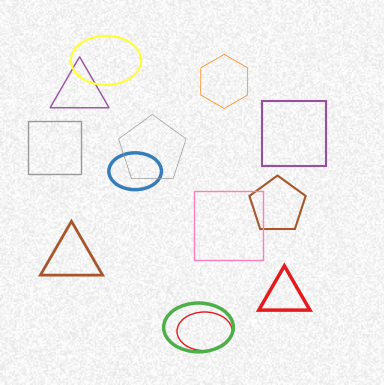[{"shape": "oval", "thickness": 1, "radius": 0.36, "center": [0.531, 0.139]}, {"shape": "triangle", "thickness": 2.5, "radius": 0.38, "center": [0.739, 0.233]}, {"shape": "oval", "thickness": 2.5, "radius": 0.34, "center": [0.351, 0.555]}, {"shape": "oval", "thickness": 2.5, "radius": 0.45, "center": [0.516, 0.15]}, {"shape": "square", "thickness": 1.5, "radius": 0.42, "center": [0.764, 0.653]}, {"shape": "triangle", "thickness": 1, "radius": 0.44, "center": [0.207, 0.764]}, {"shape": "hexagon", "thickness": 0.5, "radius": 0.35, "center": [0.582, 0.789]}, {"shape": "oval", "thickness": 1.5, "radius": 0.46, "center": [0.276, 0.843]}, {"shape": "triangle", "thickness": 2, "radius": 0.47, "center": [0.186, 0.332]}, {"shape": "pentagon", "thickness": 1.5, "radius": 0.38, "center": [0.721, 0.467]}, {"shape": "square", "thickness": 1, "radius": 0.45, "center": [0.593, 0.415]}, {"shape": "pentagon", "thickness": 0.5, "radius": 0.46, "center": [0.396, 0.611]}, {"shape": "square", "thickness": 1, "radius": 0.35, "center": [0.141, 0.618]}]